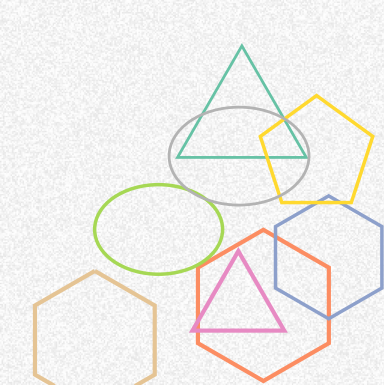[{"shape": "triangle", "thickness": 2, "radius": 0.97, "center": [0.628, 0.688]}, {"shape": "hexagon", "thickness": 3, "radius": 0.98, "center": [0.684, 0.207]}, {"shape": "hexagon", "thickness": 2.5, "radius": 0.8, "center": [0.854, 0.332]}, {"shape": "triangle", "thickness": 3, "radius": 0.69, "center": [0.619, 0.21]}, {"shape": "oval", "thickness": 2.5, "radius": 0.83, "center": [0.412, 0.404]}, {"shape": "pentagon", "thickness": 2.5, "radius": 0.77, "center": [0.822, 0.598]}, {"shape": "hexagon", "thickness": 3, "radius": 0.9, "center": [0.246, 0.117]}, {"shape": "oval", "thickness": 2, "radius": 0.91, "center": [0.621, 0.594]}]